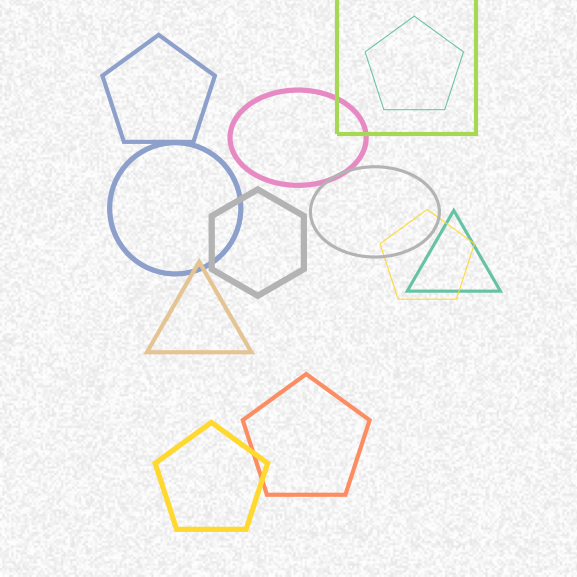[{"shape": "pentagon", "thickness": 0.5, "radius": 0.45, "center": [0.717, 0.882]}, {"shape": "triangle", "thickness": 1.5, "radius": 0.47, "center": [0.786, 0.542]}, {"shape": "pentagon", "thickness": 2, "radius": 0.58, "center": [0.53, 0.236]}, {"shape": "circle", "thickness": 2.5, "radius": 0.57, "center": [0.303, 0.638]}, {"shape": "pentagon", "thickness": 2, "radius": 0.51, "center": [0.275, 0.836]}, {"shape": "oval", "thickness": 2.5, "radius": 0.59, "center": [0.516, 0.761]}, {"shape": "square", "thickness": 2, "radius": 0.6, "center": [0.704, 0.887]}, {"shape": "pentagon", "thickness": 0.5, "radius": 0.43, "center": [0.74, 0.551]}, {"shape": "pentagon", "thickness": 2.5, "radius": 0.51, "center": [0.366, 0.165]}, {"shape": "triangle", "thickness": 2, "radius": 0.52, "center": [0.345, 0.441]}, {"shape": "oval", "thickness": 1.5, "radius": 0.56, "center": [0.649, 0.632]}, {"shape": "hexagon", "thickness": 3, "radius": 0.46, "center": [0.446, 0.579]}]